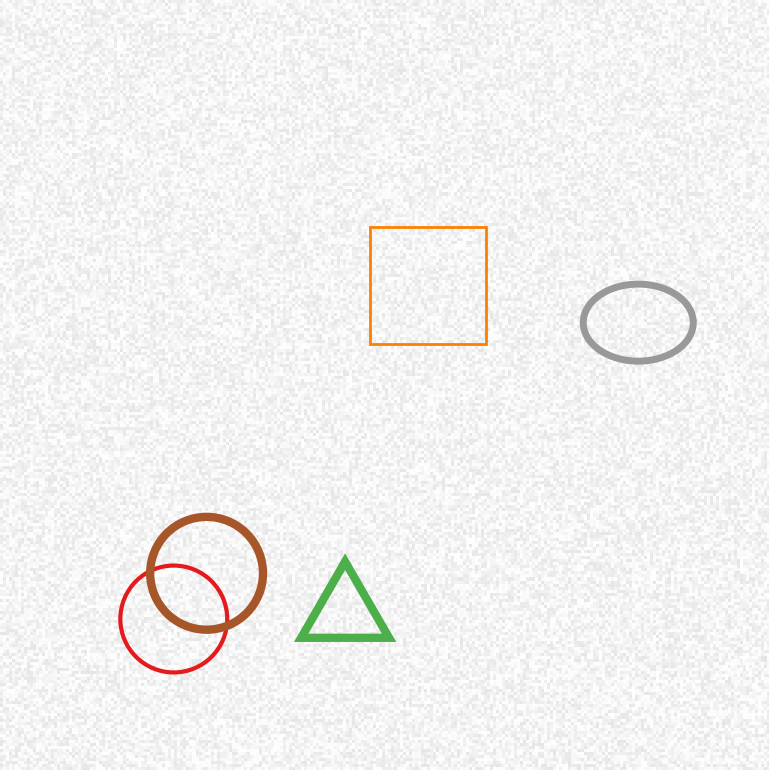[{"shape": "circle", "thickness": 1.5, "radius": 0.35, "center": [0.226, 0.196]}, {"shape": "triangle", "thickness": 3, "radius": 0.33, "center": [0.448, 0.205]}, {"shape": "square", "thickness": 1, "radius": 0.38, "center": [0.556, 0.629]}, {"shape": "circle", "thickness": 3, "radius": 0.37, "center": [0.268, 0.255]}, {"shape": "oval", "thickness": 2.5, "radius": 0.36, "center": [0.829, 0.581]}]